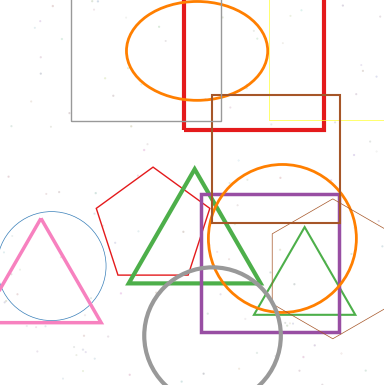[{"shape": "pentagon", "thickness": 1, "radius": 0.78, "center": [0.398, 0.411]}, {"shape": "square", "thickness": 3, "radius": 0.91, "center": [0.659, 0.844]}, {"shape": "circle", "thickness": 0.5, "radius": 0.71, "center": [0.134, 0.309]}, {"shape": "triangle", "thickness": 1.5, "radius": 0.76, "center": [0.791, 0.258]}, {"shape": "triangle", "thickness": 3, "radius": 0.99, "center": [0.506, 0.363]}, {"shape": "square", "thickness": 2.5, "radius": 0.89, "center": [0.701, 0.316]}, {"shape": "oval", "thickness": 2, "radius": 0.92, "center": [0.512, 0.868]}, {"shape": "circle", "thickness": 2, "radius": 0.96, "center": [0.733, 0.381]}, {"shape": "square", "thickness": 0.5, "radius": 0.79, "center": [0.855, 0.846]}, {"shape": "square", "thickness": 1.5, "radius": 0.83, "center": [0.717, 0.586]}, {"shape": "hexagon", "thickness": 0.5, "radius": 0.91, "center": [0.864, 0.302]}, {"shape": "triangle", "thickness": 2.5, "radius": 0.9, "center": [0.106, 0.252]}, {"shape": "circle", "thickness": 3, "radius": 0.89, "center": [0.552, 0.128]}, {"shape": "square", "thickness": 1, "radius": 0.97, "center": [0.379, 0.882]}]